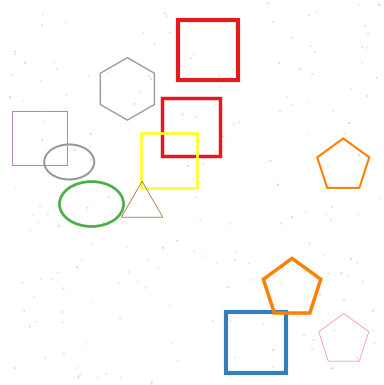[{"shape": "square", "thickness": 3, "radius": 0.39, "center": [0.54, 0.87]}, {"shape": "square", "thickness": 2.5, "radius": 0.37, "center": [0.496, 0.67]}, {"shape": "square", "thickness": 3, "radius": 0.39, "center": [0.664, 0.111]}, {"shape": "oval", "thickness": 2, "radius": 0.42, "center": [0.238, 0.47]}, {"shape": "square", "thickness": 0.5, "radius": 0.36, "center": [0.102, 0.641]}, {"shape": "pentagon", "thickness": 2.5, "radius": 0.39, "center": [0.759, 0.25]}, {"shape": "pentagon", "thickness": 1.5, "radius": 0.35, "center": [0.892, 0.569]}, {"shape": "square", "thickness": 2, "radius": 0.36, "center": [0.439, 0.583]}, {"shape": "triangle", "thickness": 0.5, "radius": 0.31, "center": [0.369, 0.467]}, {"shape": "pentagon", "thickness": 0.5, "radius": 0.34, "center": [0.893, 0.117]}, {"shape": "oval", "thickness": 1.5, "radius": 0.32, "center": [0.18, 0.579]}, {"shape": "hexagon", "thickness": 1, "radius": 0.41, "center": [0.331, 0.769]}]